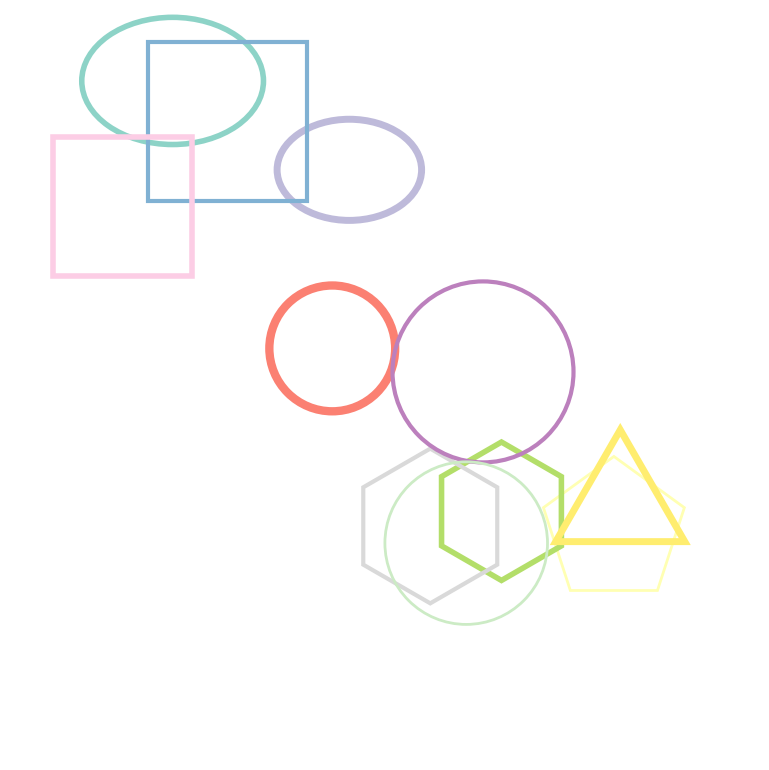[{"shape": "oval", "thickness": 2, "radius": 0.59, "center": [0.224, 0.895]}, {"shape": "pentagon", "thickness": 1, "radius": 0.48, "center": [0.797, 0.311]}, {"shape": "oval", "thickness": 2.5, "radius": 0.47, "center": [0.454, 0.779]}, {"shape": "circle", "thickness": 3, "radius": 0.41, "center": [0.432, 0.548]}, {"shape": "square", "thickness": 1.5, "radius": 0.52, "center": [0.295, 0.842]}, {"shape": "hexagon", "thickness": 2, "radius": 0.45, "center": [0.651, 0.336]}, {"shape": "square", "thickness": 2, "radius": 0.45, "center": [0.159, 0.732]}, {"shape": "hexagon", "thickness": 1.5, "radius": 0.5, "center": [0.559, 0.317]}, {"shape": "circle", "thickness": 1.5, "radius": 0.59, "center": [0.627, 0.517]}, {"shape": "circle", "thickness": 1, "radius": 0.53, "center": [0.605, 0.295]}, {"shape": "triangle", "thickness": 2.5, "radius": 0.48, "center": [0.806, 0.345]}]